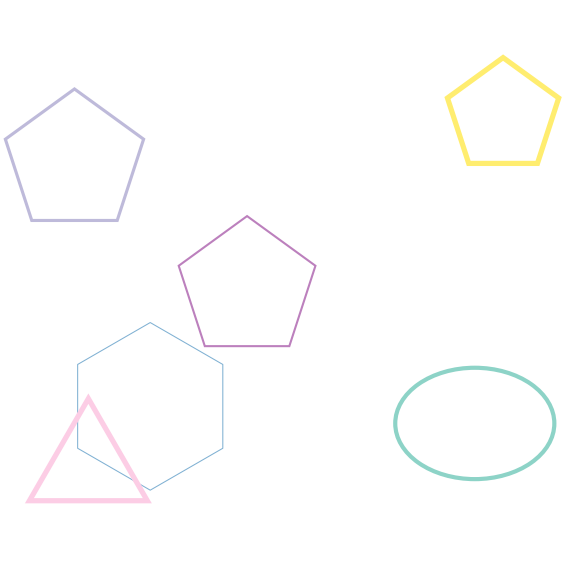[{"shape": "oval", "thickness": 2, "radius": 0.69, "center": [0.822, 0.266]}, {"shape": "pentagon", "thickness": 1.5, "radius": 0.63, "center": [0.129, 0.719]}, {"shape": "hexagon", "thickness": 0.5, "radius": 0.73, "center": [0.26, 0.295]}, {"shape": "triangle", "thickness": 2.5, "radius": 0.59, "center": [0.153, 0.191]}, {"shape": "pentagon", "thickness": 1, "radius": 0.62, "center": [0.428, 0.5]}, {"shape": "pentagon", "thickness": 2.5, "radius": 0.51, "center": [0.871, 0.798]}]